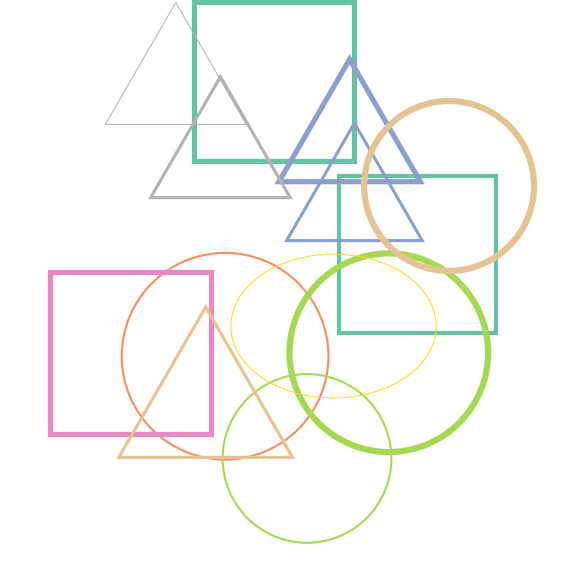[{"shape": "square", "thickness": 2, "radius": 0.68, "center": [0.723, 0.558]}, {"shape": "square", "thickness": 2.5, "radius": 0.69, "center": [0.474, 0.858]}, {"shape": "circle", "thickness": 1, "radius": 0.89, "center": [0.39, 0.382]}, {"shape": "triangle", "thickness": 1.5, "radius": 0.68, "center": [0.614, 0.65]}, {"shape": "triangle", "thickness": 2.5, "radius": 0.71, "center": [0.605, 0.755]}, {"shape": "square", "thickness": 2.5, "radius": 0.7, "center": [0.225, 0.388]}, {"shape": "circle", "thickness": 1, "radius": 0.73, "center": [0.532, 0.205]}, {"shape": "circle", "thickness": 3, "radius": 0.86, "center": [0.673, 0.388]}, {"shape": "oval", "thickness": 0.5, "radius": 0.89, "center": [0.578, 0.434]}, {"shape": "circle", "thickness": 3, "radius": 0.74, "center": [0.778, 0.677]}, {"shape": "triangle", "thickness": 1.5, "radius": 0.87, "center": [0.356, 0.294]}, {"shape": "triangle", "thickness": 0.5, "radius": 0.7, "center": [0.304, 0.854]}, {"shape": "triangle", "thickness": 1.5, "radius": 0.7, "center": [0.382, 0.727]}]